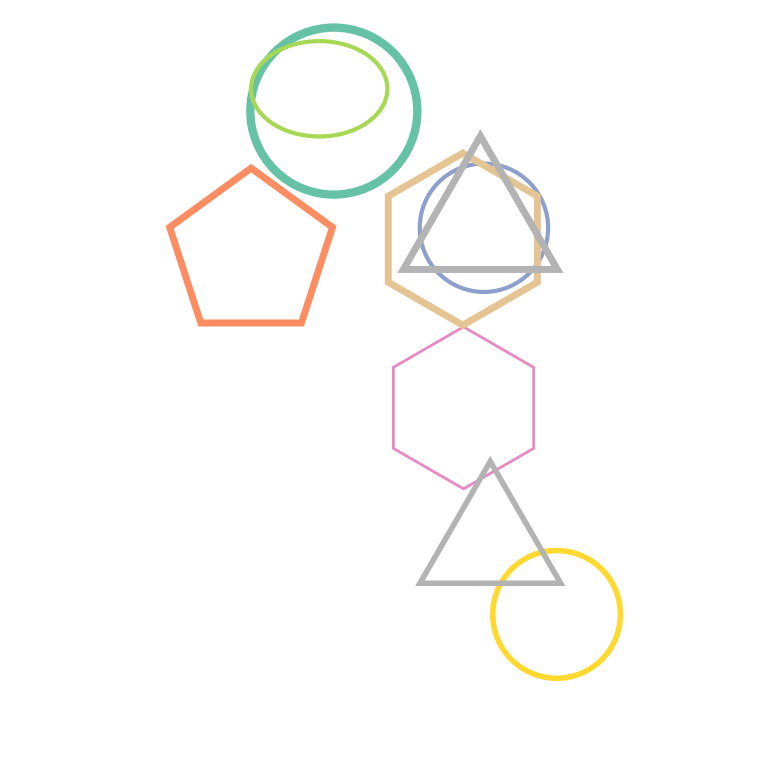[{"shape": "circle", "thickness": 3, "radius": 0.54, "center": [0.434, 0.856]}, {"shape": "pentagon", "thickness": 2.5, "radius": 0.56, "center": [0.326, 0.67]}, {"shape": "circle", "thickness": 1.5, "radius": 0.42, "center": [0.628, 0.704]}, {"shape": "hexagon", "thickness": 1, "radius": 0.53, "center": [0.602, 0.47]}, {"shape": "oval", "thickness": 1.5, "radius": 0.44, "center": [0.415, 0.885]}, {"shape": "circle", "thickness": 2, "radius": 0.41, "center": [0.723, 0.202]}, {"shape": "hexagon", "thickness": 2.5, "radius": 0.56, "center": [0.601, 0.689]}, {"shape": "triangle", "thickness": 2, "radius": 0.53, "center": [0.637, 0.295]}, {"shape": "triangle", "thickness": 2.5, "radius": 0.58, "center": [0.624, 0.708]}]